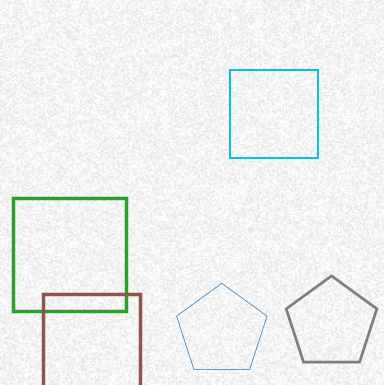[{"shape": "pentagon", "thickness": 0.5, "radius": 0.62, "center": [0.576, 0.141]}, {"shape": "square", "thickness": 2.5, "radius": 0.73, "center": [0.181, 0.338]}, {"shape": "square", "thickness": 2.5, "radius": 0.63, "center": [0.237, 0.111]}, {"shape": "pentagon", "thickness": 2, "radius": 0.62, "center": [0.861, 0.16]}, {"shape": "square", "thickness": 1.5, "radius": 0.57, "center": [0.712, 0.704]}]